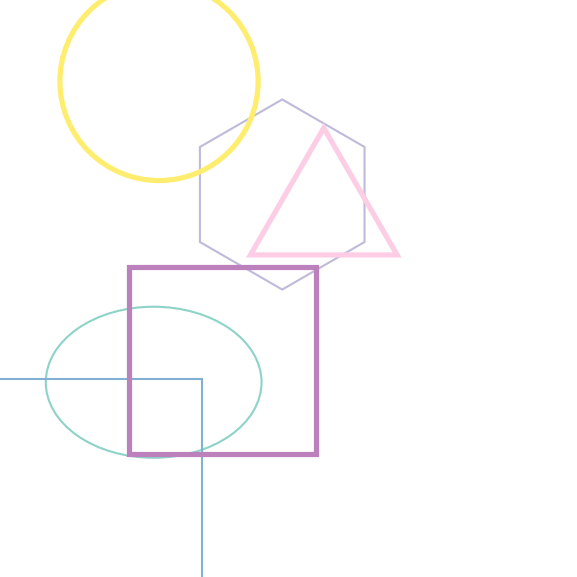[{"shape": "oval", "thickness": 1, "radius": 0.93, "center": [0.266, 0.337]}, {"shape": "hexagon", "thickness": 1, "radius": 0.82, "center": [0.489, 0.662]}, {"shape": "square", "thickness": 1, "radius": 0.9, "center": [0.169, 0.163]}, {"shape": "triangle", "thickness": 2.5, "radius": 0.73, "center": [0.561, 0.631]}, {"shape": "square", "thickness": 2.5, "radius": 0.81, "center": [0.385, 0.375]}, {"shape": "circle", "thickness": 2.5, "radius": 0.86, "center": [0.275, 0.858]}]